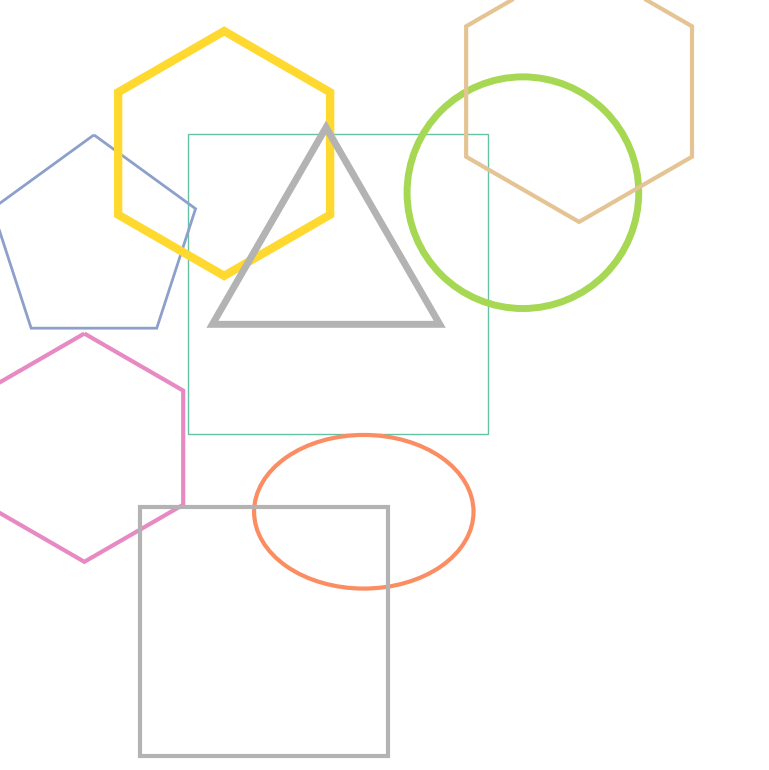[{"shape": "square", "thickness": 0.5, "radius": 0.97, "center": [0.439, 0.631]}, {"shape": "oval", "thickness": 1.5, "radius": 0.71, "center": [0.472, 0.335]}, {"shape": "pentagon", "thickness": 1, "radius": 0.69, "center": [0.122, 0.686]}, {"shape": "hexagon", "thickness": 1.5, "radius": 0.74, "center": [0.11, 0.419]}, {"shape": "circle", "thickness": 2.5, "radius": 0.75, "center": [0.679, 0.75]}, {"shape": "hexagon", "thickness": 3, "radius": 0.79, "center": [0.291, 0.801]}, {"shape": "hexagon", "thickness": 1.5, "radius": 0.85, "center": [0.752, 0.881]}, {"shape": "triangle", "thickness": 2.5, "radius": 0.85, "center": [0.423, 0.664]}, {"shape": "square", "thickness": 1.5, "radius": 0.81, "center": [0.343, 0.18]}]